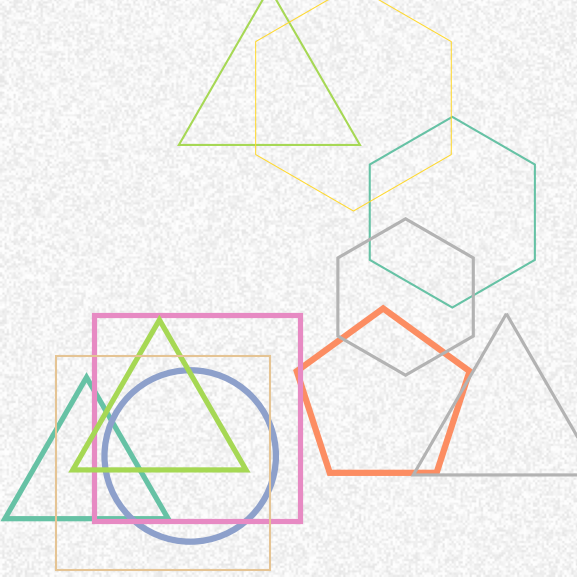[{"shape": "triangle", "thickness": 2.5, "radius": 0.82, "center": [0.15, 0.183]}, {"shape": "hexagon", "thickness": 1, "radius": 0.83, "center": [0.783, 0.632]}, {"shape": "pentagon", "thickness": 3, "radius": 0.79, "center": [0.664, 0.308]}, {"shape": "circle", "thickness": 3, "radius": 0.74, "center": [0.329, 0.21]}, {"shape": "square", "thickness": 2.5, "radius": 0.89, "center": [0.341, 0.276]}, {"shape": "triangle", "thickness": 1, "radius": 0.91, "center": [0.467, 0.839]}, {"shape": "triangle", "thickness": 2.5, "radius": 0.87, "center": [0.276, 0.272]}, {"shape": "hexagon", "thickness": 0.5, "radius": 0.98, "center": [0.612, 0.829]}, {"shape": "square", "thickness": 1, "radius": 0.93, "center": [0.281, 0.198]}, {"shape": "hexagon", "thickness": 1.5, "radius": 0.68, "center": [0.702, 0.485]}, {"shape": "triangle", "thickness": 1.5, "radius": 0.93, "center": [0.877, 0.27]}]